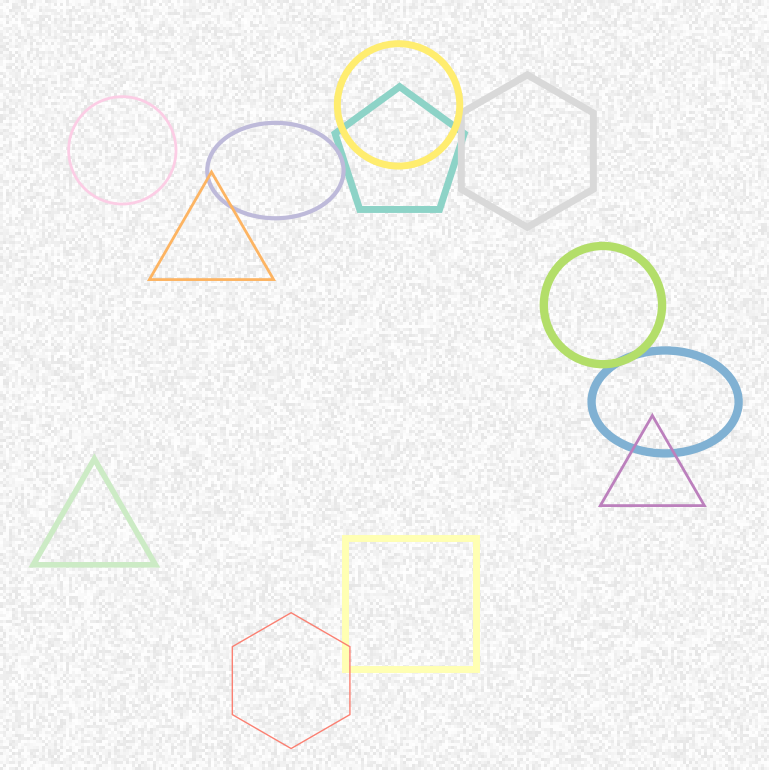[{"shape": "pentagon", "thickness": 2.5, "radius": 0.44, "center": [0.519, 0.799]}, {"shape": "square", "thickness": 2.5, "radius": 0.43, "center": [0.533, 0.216]}, {"shape": "oval", "thickness": 1.5, "radius": 0.44, "center": [0.358, 0.778]}, {"shape": "hexagon", "thickness": 0.5, "radius": 0.44, "center": [0.378, 0.116]}, {"shape": "oval", "thickness": 3, "radius": 0.48, "center": [0.864, 0.478]}, {"shape": "triangle", "thickness": 1, "radius": 0.47, "center": [0.275, 0.683]}, {"shape": "circle", "thickness": 3, "radius": 0.38, "center": [0.783, 0.604]}, {"shape": "circle", "thickness": 1, "radius": 0.35, "center": [0.159, 0.805]}, {"shape": "hexagon", "thickness": 2.5, "radius": 0.49, "center": [0.685, 0.804]}, {"shape": "triangle", "thickness": 1, "radius": 0.39, "center": [0.847, 0.382]}, {"shape": "triangle", "thickness": 2, "radius": 0.46, "center": [0.123, 0.312]}, {"shape": "circle", "thickness": 2.5, "radius": 0.4, "center": [0.518, 0.864]}]